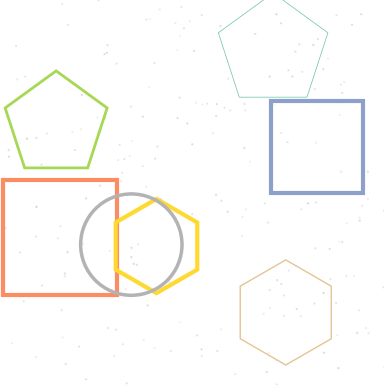[{"shape": "pentagon", "thickness": 0.5, "radius": 0.75, "center": [0.709, 0.869]}, {"shape": "square", "thickness": 3, "radius": 0.74, "center": [0.155, 0.383]}, {"shape": "square", "thickness": 3, "radius": 0.6, "center": [0.823, 0.618]}, {"shape": "pentagon", "thickness": 2, "radius": 0.7, "center": [0.146, 0.677]}, {"shape": "hexagon", "thickness": 3, "radius": 0.61, "center": [0.406, 0.361]}, {"shape": "hexagon", "thickness": 1, "radius": 0.68, "center": [0.742, 0.188]}, {"shape": "circle", "thickness": 2.5, "radius": 0.66, "center": [0.341, 0.365]}]